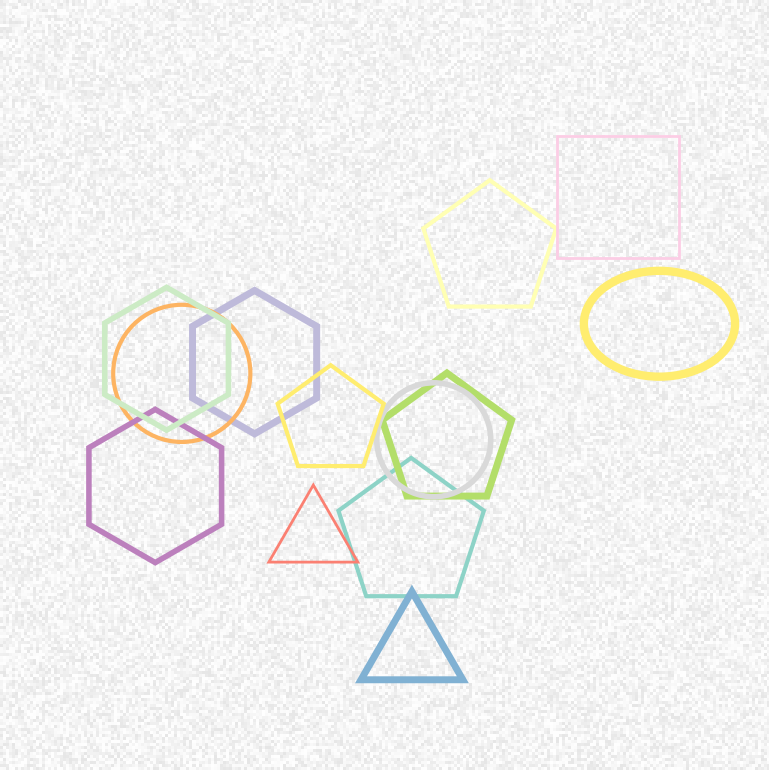[{"shape": "pentagon", "thickness": 1.5, "radius": 0.5, "center": [0.534, 0.306]}, {"shape": "pentagon", "thickness": 1.5, "radius": 0.45, "center": [0.636, 0.675]}, {"shape": "hexagon", "thickness": 2.5, "radius": 0.47, "center": [0.331, 0.53]}, {"shape": "triangle", "thickness": 1, "radius": 0.33, "center": [0.407, 0.303]}, {"shape": "triangle", "thickness": 2.5, "radius": 0.38, "center": [0.535, 0.155]}, {"shape": "circle", "thickness": 1.5, "radius": 0.45, "center": [0.236, 0.515]}, {"shape": "pentagon", "thickness": 2.5, "radius": 0.44, "center": [0.58, 0.427]}, {"shape": "square", "thickness": 1, "radius": 0.4, "center": [0.803, 0.745]}, {"shape": "circle", "thickness": 2, "radius": 0.37, "center": [0.563, 0.429]}, {"shape": "hexagon", "thickness": 2, "radius": 0.5, "center": [0.202, 0.369]}, {"shape": "hexagon", "thickness": 2, "radius": 0.46, "center": [0.216, 0.534]}, {"shape": "oval", "thickness": 3, "radius": 0.49, "center": [0.856, 0.58]}, {"shape": "pentagon", "thickness": 1.5, "radius": 0.36, "center": [0.429, 0.453]}]